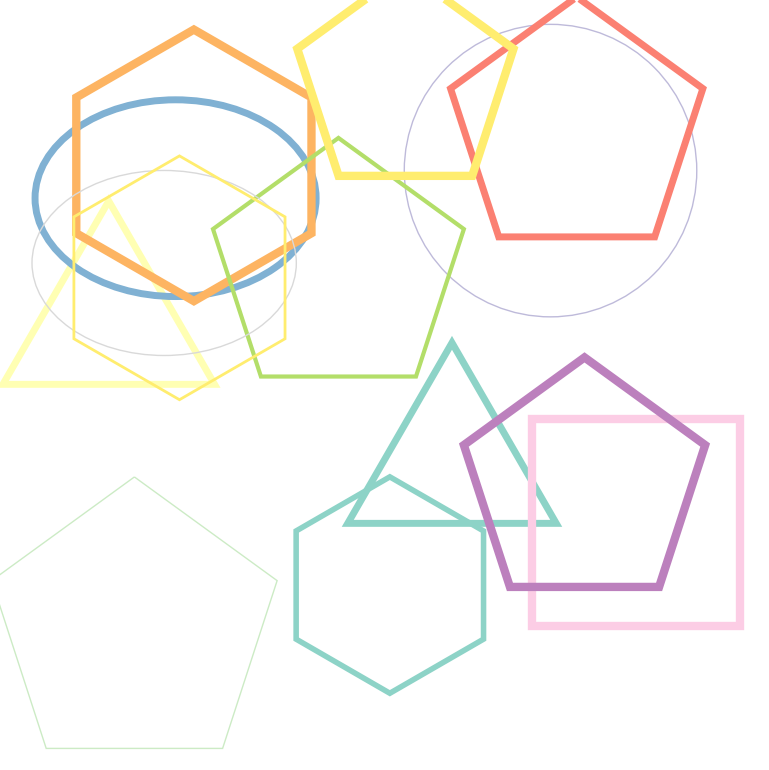[{"shape": "hexagon", "thickness": 2, "radius": 0.7, "center": [0.506, 0.24]}, {"shape": "triangle", "thickness": 2.5, "radius": 0.78, "center": [0.587, 0.398]}, {"shape": "triangle", "thickness": 2.5, "radius": 0.79, "center": [0.141, 0.58]}, {"shape": "circle", "thickness": 0.5, "radius": 0.95, "center": [0.715, 0.778]}, {"shape": "pentagon", "thickness": 2.5, "radius": 0.86, "center": [0.749, 0.832]}, {"shape": "oval", "thickness": 2.5, "radius": 0.91, "center": [0.228, 0.743]}, {"shape": "hexagon", "thickness": 3, "radius": 0.88, "center": [0.252, 0.785]}, {"shape": "pentagon", "thickness": 1.5, "radius": 0.86, "center": [0.44, 0.65]}, {"shape": "square", "thickness": 3, "radius": 0.67, "center": [0.826, 0.321]}, {"shape": "oval", "thickness": 0.5, "radius": 0.86, "center": [0.213, 0.658]}, {"shape": "pentagon", "thickness": 3, "radius": 0.82, "center": [0.759, 0.371]}, {"shape": "pentagon", "thickness": 0.5, "radius": 0.97, "center": [0.175, 0.186]}, {"shape": "hexagon", "thickness": 1, "radius": 0.79, "center": [0.233, 0.639]}, {"shape": "pentagon", "thickness": 3, "radius": 0.74, "center": [0.526, 0.891]}]